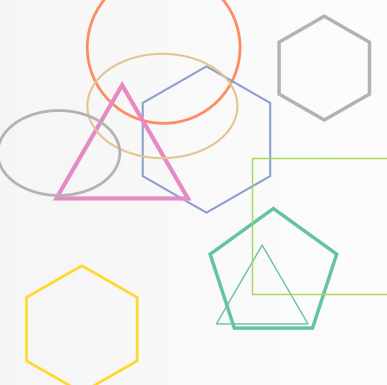[{"shape": "triangle", "thickness": 1, "radius": 0.68, "center": [0.677, 0.227]}, {"shape": "pentagon", "thickness": 2.5, "radius": 0.86, "center": [0.706, 0.287]}, {"shape": "circle", "thickness": 2, "radius": 0.99, "center": [0.422, 0.877]}, {"shape": "hexagon", "thickness": 1.5, "radius": 0.95, "center": [0.533, 0.638]}, {"shape": "triangle", "thickness": 3, "radius": 0.98, "center": [0.315, 0.583]}, {"shape": "square", "thickness": 1, "radius": 0.88, "center": [0.825, 0.413]}, {"shape": "hexagon", "thickness": 2, "radius": 0.82, "center": [0.211, 0.145]}, {"shape": "oval", "thickness": 1.5, "radius": 0.97, "center": [0.419, 0.725]}, {"shape": "oval", "thickness": 2, "radius": 0.79, "center": [0.152, 0.603]}, {"shape": "hexagon", "thickness": 2.5, "radius": 0.67, "center": [0.837, 0.823]}]